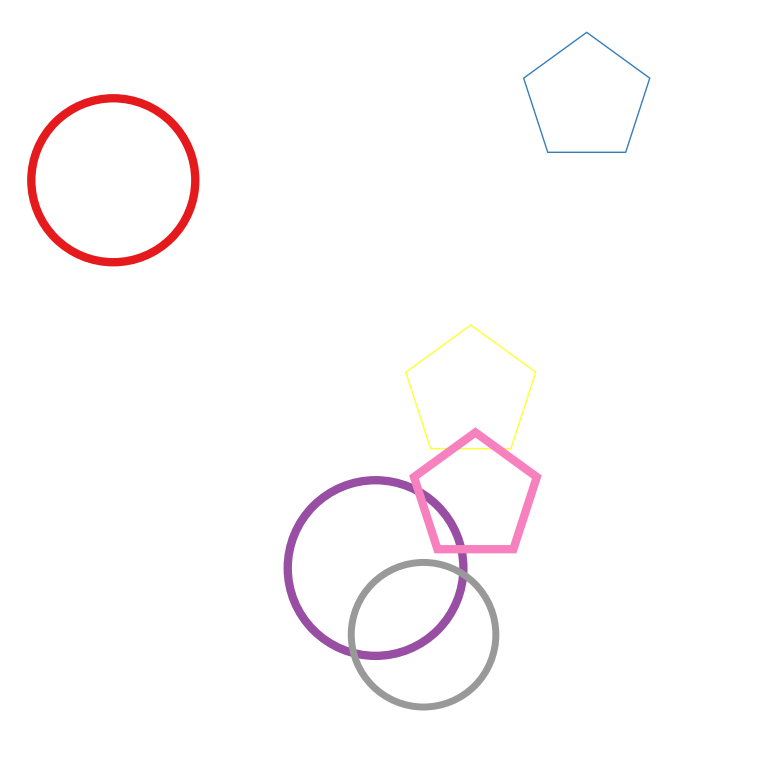[{"shape": "circle", "thickness": 3, "radius": 0.53, "center": [0.147, 0.766]}, {"shape": "pentagon", "thickness": 0.5, "radius": 0.43, "center": [0.762, 0.872]}, {"shape": "circle", "thickness": 3, "radius": 0.57, "center": [0.488, 0.262]}, {"shape": "pentagon", "thickness": 0.5, "radius": 0.44, "center": [0.611, 0.489]}, {"shape": "pentagon", "thickness": 3, "radius": 0.42, "center": [0.617, 0.355]}, {"shape": "circle", "thickness": 2.5, "radius": 0.47, "center": [0.55, 0.176]}]